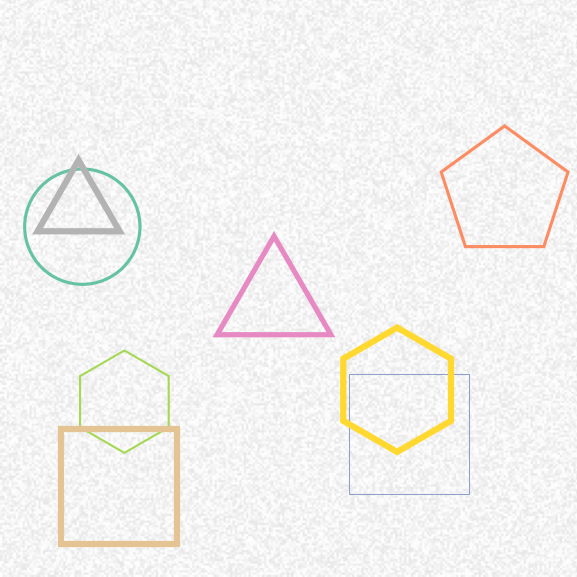[{"shape": "circle", "thickness": 1.5, "radius": 0.5, "center": [0.143, 0.607]}, {"shape": "pentagon", "thickness": 1.5, "radius": 0.58, "center": [0.874, 0.666]}, {"shape": "square", "thickness": 0.5, "radius": 0.52, "center": [0.708, 0.248]}, {"shape": "triangle", "thickness": 2.5, "radius": 0.57, "center": [0.475, 0.476]}, {"shape": "hexagon", "thickness": 1, "radius": 0.44, "center": [0.215, 0.304]}, {"shape": "hexagon", "thickness": 3, "radius": 0.54, "center": [0.688, 0.324]}, {"shape": "square", "thickness": 3, "radius": 0.5, "center": [0.207, 0.157]}, {"shape": "triangle", "thickness": 3, "radius": 0.41, "center": [0.136, 0.64]}]